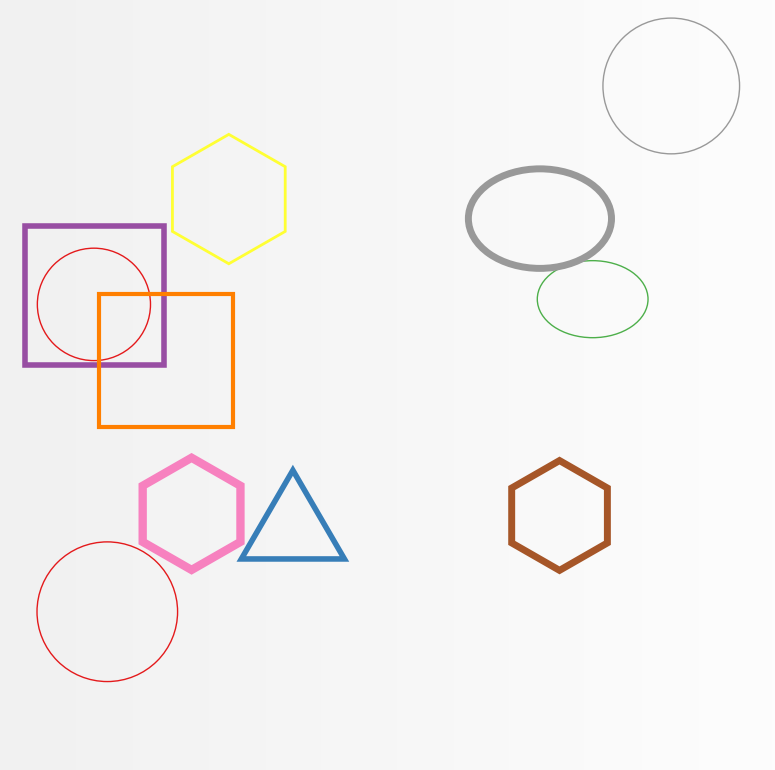[{"shape": "circle", "thickness": 0.5, "radius": 0.37, "center": [0.121, 0.605]}, {"shape": "circle", "thickness": 0.5, "radius": 0.45, "center": [0.138, 0.206]}, {"shape": "triangle", "thickness": 2, "radius": 0.38, "center": [0.378, 0.312]}, {"shape": "oval", "thickness": 0.5, "radius": 0.36, "center": [0.765, 0.611]}, {"shape": "square", "thickness": 2, "radius": 0.45, "center": [0.122, 0.616]}, {"shape": "square", "thickness": 1.5, "radius": 0.43, "center": [0.214, 0.532]}, {"shape": "hexagon", "thickness": 1, "radius": 0.42, "center": [0.295, 0.741]}, {"shape": "hexagon", "thickness": 2.5, "radius": 0.36, "center": [0.722, 0.331]}, {"shape": "hexagon", "thickness": 3, "radius": 0.36, "center": [0.247, 0.333]}, {"shape": "circle", "thickness": 0.5, "radius": 0.44, "center": [0.866, 0.888]}, {"shape": "oval", "thickness": 2.5, "radius": 0.46, "center": [0.697, 0.716]}]